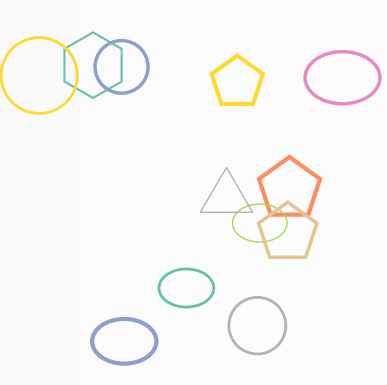[{"shape": "oval", "thickness": 2, "radius": 0.35, "center": [0.481, 0.252]}, {"shape": "hexagon", "thickness": 1.5, "radius": 0.43, "center": [0.24, 0.831]}, {"shape": "pentagon", "thickness": 3, "radius": 0.41, "center": [0.747, 0.51]}, {"shape": "oval", "thickness": 3, "radius": 0.41, "center": [0.321, 0.114]}, {"shape": "circle", "thickness": 2.5, "radius": 0.34, "center": [0.314, 0.826]}, {"shape": "oval", "thickness": 2.5, "radius": 0.48, "center": [0.884, 0.798]}, {"shape": "oval", "thickness": 1, "radius": 0.35, "center": [0.67, 0.421]}, {"shape": "pentagon", "thickness": 3, "radius": 0.35, "center": [0.612, 0.786]}, {"shape": "circle", "thickness": 2, "radius": 0.49, "center": [0.101, 0.804]}, {"shape": "pentagon", "thickness": 2.5, "radius": 0.4, "center": [0.743, 0.396]}, {"shape": "circle", "thickness": 2, "radius": 0.37, "center": [0.664, 0.154]}, {"shape": "triangle", "thickness": 1, "radius": 0.39, "center": [0.584, 0.488]}]